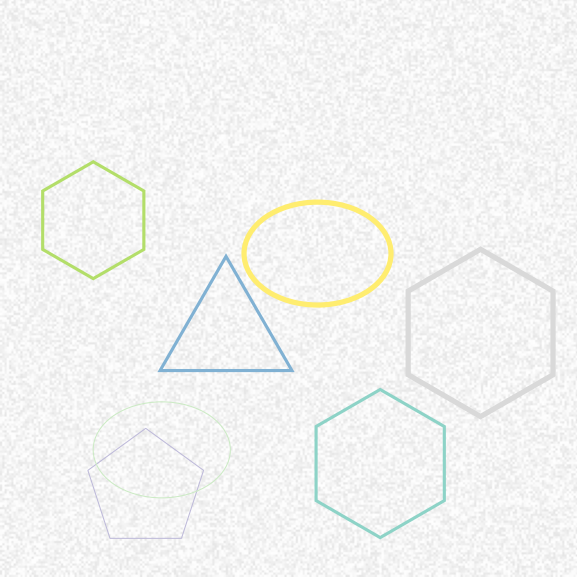[{"shape": "hexagon", "thickness": 1.5, "radius": 0.64, "center": [0.658, 0.196]}, {"shape": "pentagon", "thickness": 0.5, "radius": 0.53, "center": [0.252, 0.152]}, {"shape": "triangle", "thickness": 1.5, "radius": 0.66, "center": [0.391, 0.423]}, {"shape": "hexagon", "thickness": 1.5, "radius": 0.51, "center": [0.162, 0.618]}, {"shape": "hexagon", "thickness": 2.5, "radius": 0.72, "center": [0.832, 0.423]}, {"shape": "oval", "thickness": 0.5, "radius": 0.59, "center": [0.28, 0.22]}, {"shape": "oval", "thickness": 2.5, "radius": 0.64, "center": [0.55, 0.56]}]